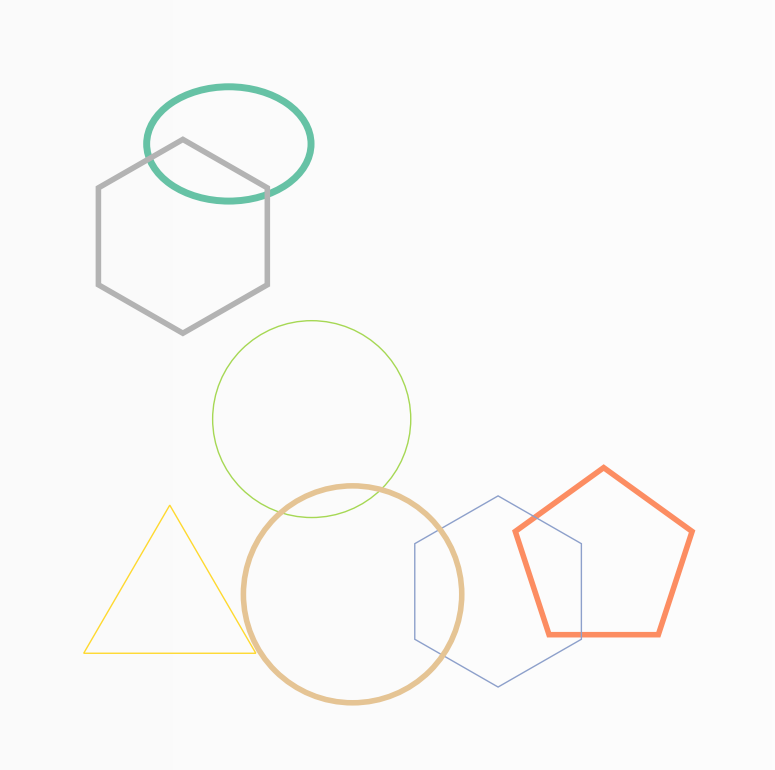[{"shape": "oval", "thickness": 2.5, "radius": 0.53, "center": [0.295, 0.813]}, {"shape": "pentagon", "thickness": 2, "radius": 0.6, "center": [0.779, 0.273]}, {"shape": "hexagon", "thickness": 0.5, "radius": 0.62, "center": [0.643, 0.232]}, {"shape": "circle", "thickness": 0.5, "radius": 0.64, "center": [0.402, 0.456]}, {"shape": "triangle", "thickness": 0.5, "radius": 0.64, "center": [0.219, 0.216]}, {"shape": "circle", "thickness": 2, "radius": 0.7, "center": [0.455, 0.228]}, {"shape": "hexagon", "thickness": 2, "radius": 0.63, "center": [0.236, 0.693]}]